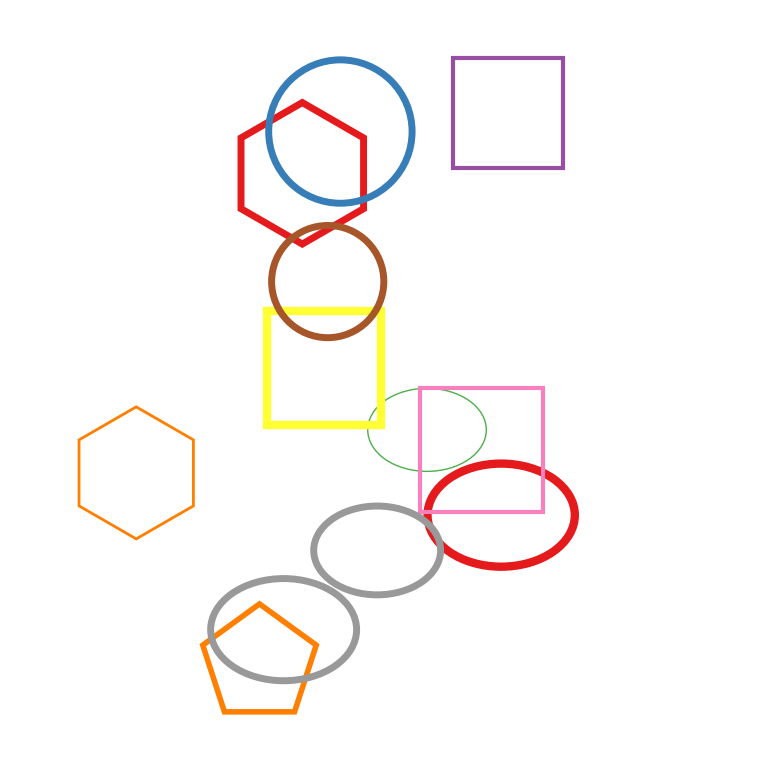[{"shape": "oval", "thickness": 3, "radius": 0.48, "center": [0.651, 0.331]}, {"shape": "hexagon", "thickness": 2.5, "radius": 0.46, "center": [0.393, 0.775]}, {"shape": "circle", "thickness": 2.5, "radius": 0.47, "center": [0.442, 0.829]}, {"shape": "oval", "thickness": 0.5, "radius": 0.39, "center": [0.555, 0.442]}, {"shape": "square", "thickness": 1.5, "radius": 0.35, "center": [0.66, 0.853]}, {"shape": "hexagon", "thickness": 1, "radius": 0.43, "center": [0.177, 0.386]}, {"shape": "pentagon", "thickness": 2, "radius": 0.39, "center": [0.337, 0.138]}, {"shape": "square", "thickness": 3, "radius": 0.37, "center": [0.42, 0.522]}, {"shape": "circle", "thickness": 2.5, "radius": 0.36, "center": [0.426, 0.634]}, {"shape": "square", "thickness": 1.5, "radius": 0.4, "center": [0.625, 0.416]}, {"shape": "oval", "thickness": 2.5, "radius": 0.47, "center": [0.368, 0.182]}, {"shape": "oval", "thickness": 2.5, "radius": 0.41, "center": [0.49, 0.285]}]